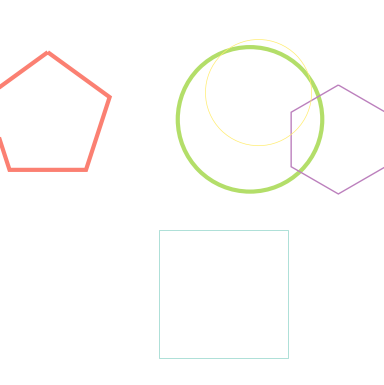[{"shape": "square", "thickness": 0.5, "radius": 0.84, "center": [0.581, 0.236]}, {"shape": "pentagon", "thickness": 3, "radius": 0.84, "center": [0.124, 0.695]}, {"shape": "circle", "thickness": 3, "radius": 0.94, "center": [0.649, 0.69]}, {"shape": "hexagon", "thickness": 1, "radius": 0.71, "center": [0.879, 0.638]}, {"shape": "circle", "thickness": 0.5, "radius": 0.69, "center": [0.672, 0.759]}]